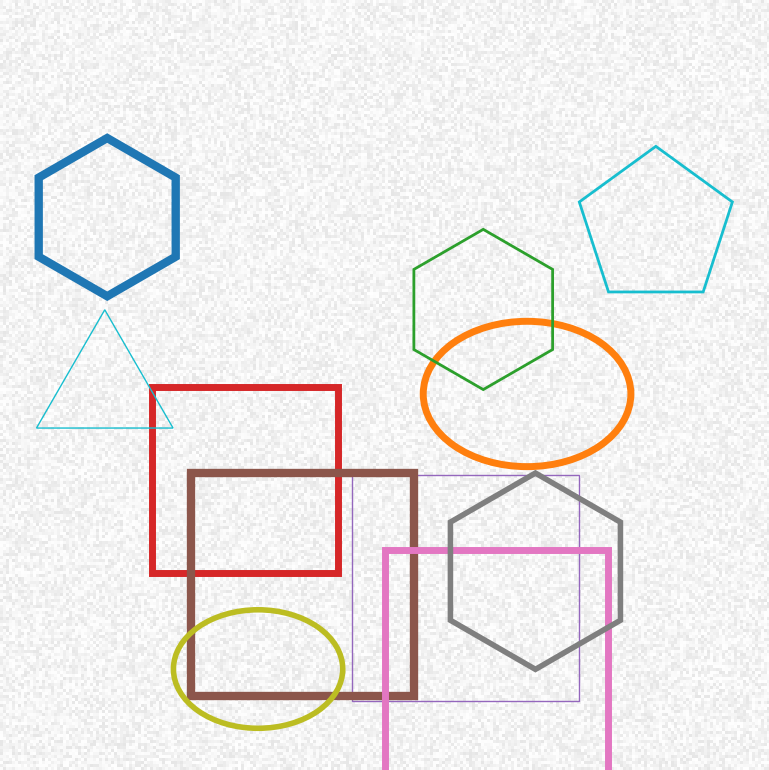[{"shape": "hexagon", "thickness": 3, "radius": 0.51, "center": [0.139, 0.718]}, {"shape": "oval", "thickness": 2.5, "radius": 0.67, "center": [0.684, 0.488]}, {"shape": "hexagon", "thickness": 1, "radius": 0.52, "center": [0.628, 0.598]}, {"shape": "square", "thickness": 2.5, "radius": 0.6, "center": [0.318, 0.376]}, {"shape": "square", "thickness": 0.5, "radius": 0.74, "center": [0.605, 0.236]}, {"shape": "square", "thickness": 3, "radius": 0.72, "center": [0.392, 0.241]}, {"shape": "square", "thickness": 2.5, "radius": 0.72, "center": [0.645, 0.142]}, {"shape": "hexagon", "thickness": 2, "radius": 0.64, "center": [0.695, 0.258]}, {"shape": "oval", "thickness": 2, "radius": 0.55, "center": [0.335, 0.131]}, {"shape": "triangle", "thickness": 0.5, "radius": 0.51, "center": [0.136, 0.495]}, {"shape": "pentagon", "thickness": 1, "radius": 0.52, "center": [0.852, 0.705]}]